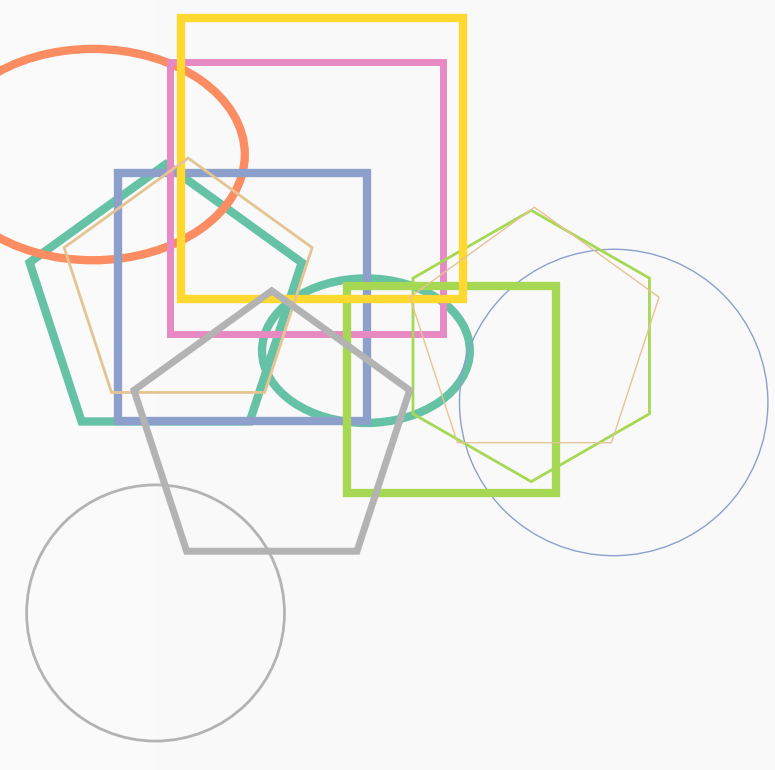[{"shape": "oval", "thickness": 3, "radius": 0.67, "center": [0.472, 0.545]}, {"shape": "pentagon", "thickness": 3, "radius": 0.92, "center": [0.214, 0.602]}, {"shape": "oval", "thickness": 3, "radius": 0.98, "center": [0.12, 0.799]}, {"shape": "square", "thickness": 3, "radius": 0.8, "center": [0.313, 0.614]}, {"shape": "circle", "thickness": 0.5, "radius": 0.99, "center": [0.792, 0.477]}, {"shape": "square", "thickness": 2.5, "radius": 0.88, "center": [0.396, 0.743]}, {"shape": "square", "thickness": 3, "radius": 0.67, "center": [0.583, 0.495]}, {"shape": "hexagon", "thickness": 1, "radius": 0.88, "center": [0.685, 0.551]}, {"shape": "square", "thickness": 3, "radius": 0.91, "center": [0.415, 0.794]}, {"shape": "pentagon", "thickness": 0.5, "radius": 0.85, "center": [0.69, 0.562]}, {"shape": "pentagon", "thickness": 1, "radius": 0.84, "center": [0.243, 0.626]}, {"shape": "circle", "thickness": 1, "radius": 0.83, "center": [0.201, 0.204]}, {"shape": "pentagon", "thickness": 2.5, "radius": 0.93, "center": [0.351, 0.435]}]